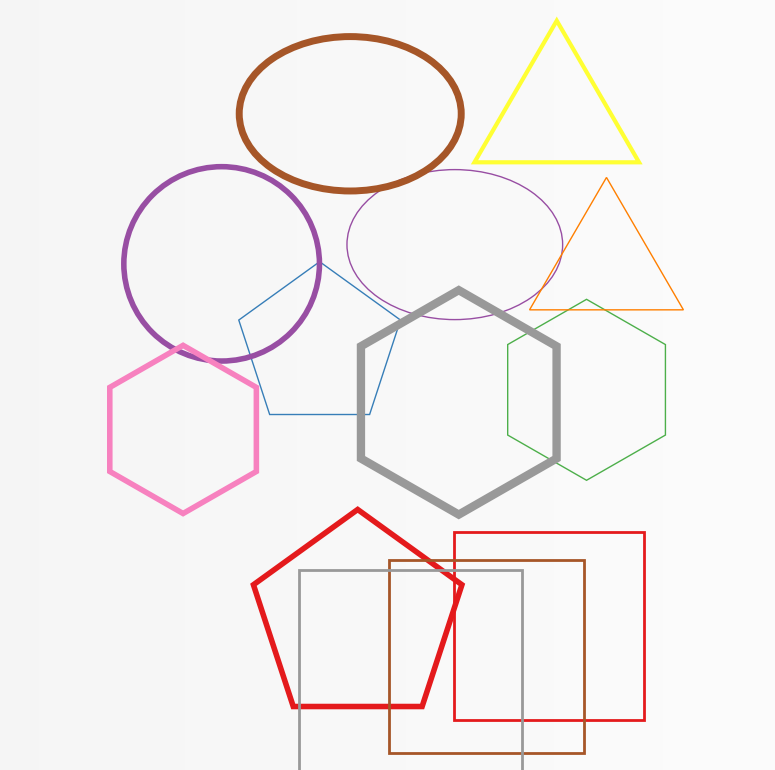[{"shape": "square", "thickness": 1, "radius": 0.61, "center": [0.708, 0.187]}, {"shape": "pentagon", "thickness": 2, "radius": 0.71, "center": [0.462, 0.197]}, {"shape": "pentagon", "thickness": 0.5, "radius": 0.55, "center": [0.412, 0.55]}, {"shape": "hexagon", "thickness": 0.5, "radius": 0.59, "center": [0.757, 0.494]}, {"shape": "circle", "thickness": 2, "radius": 0.63, "center": [0.286, 0.657]}, {"shape": "oval", "thickness": 0.5, "radius": 0.7, "center": [0.587, 0.682]}, {"shape": "triangle", "thickness": 0.5, "radius": 0.57, "center": [0.783, 0.655]}, {"shape": "triangle", "thickness": 1.5, "radius": 0.61, "center": [0.718, 0.851]}, {"shape": "square", "thickness": 1, "radius": 0.63, "center": [0.628, 0.147]}, {"shape": "oval", "thickness": 2.5, "radius": 0.72, "center": [0.452, 0.852]}, {"shape": "hexagon", "thickness": 2, "radius": 0.55, "center": [0.236, 0.442]}, {"shape": "square", "thickness": 1, "radius": 0.72, "center": [0.529, 0.116]}, {"shape": "hexagon", "thickness": 3, "radius": 0.73, "center": [0.592, 0.477]}]